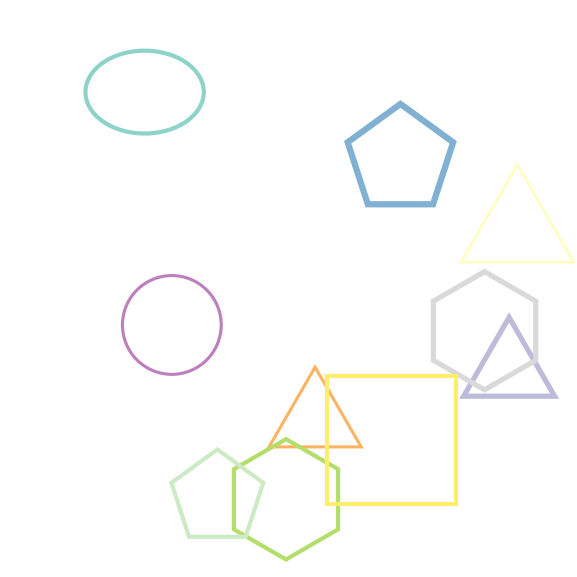[{"shape": "oval", "thickness": 2, "radius": 0.51, "center": [0.25, 0.84]}, {"shape": "triangle", "thickness": 1, "radius": 0.56, "center": [0.896, 0.601]}, {"shape": "triangle", "thickness": 2.5, "radius": 0.45, "center": [0.882, 0.359]}, {"shape": "pentagon", "thickness": 3, "radius": 0.48, "center": [0.693, 0.723]}, {"shape": "triangle", "thickness": 1.5, "radius": 0.46, "center": [0.546, 0.271]}, {"shape": "hexagon", "thickness": 2, "radius": 0.52, "center": [0.495, 0.135]}, {"shape": "hexagon", "thickness": 2.5, "radius": 0.51, "center": [0.839, 0.426]}, {"shape": "circle", "thickness": 1.5, "radius": 0.43, "center": [0.298, 0.436]}, {"shape": "pentagon", "thickness": 2, "radius": 0.42, "center": [0.376, 0.137]}, {"shape": "square", "thickness": 2, "radius": 0.55, "center": [0.678, 0.237]}]